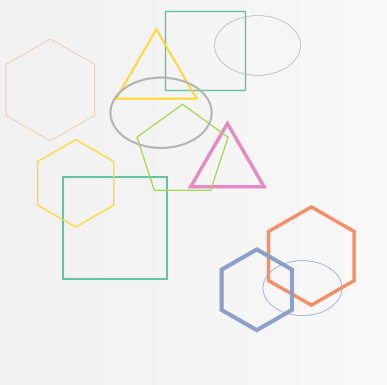[{"shape": "square", "thickness": 1.5, "radius": 0.67, "center": [0.296, 0.408]}, {"shape": "square", "thickness": 1, "radius": 0.51, "center": [0.529, 0.869]}, {"shape": "hexagon", "thickness": 2.5, "radius": 0.64, "center": [0.803, 0.335]}, {"shape": "hexagon", "thickness": 3, "radius": 0.52, "center": [0.663, 0.247]}, {"shape": "oval", "thickness": 0.5, "radius": 0.51, "center": [0.781, 0.252]}, {"shape": "triangle", "thickness": 2.5, "radius": 0.55, "center": [0.587, 0.57]}, {"shape": "pentagon", "thickness": 1, "radius": 0.62, "center": [0.471, 0.606]}, {"shape": "triangle", "thickness": 1.5, "radius": 0.6, "center": [0.403, 0.804]}, {"shape": "hexagon", "thickness": 1, "radius": 0.57, "center": [0.195, 0.524]}, {"shape": "hexagon", "thickness": 0.5, "radius": 0.66, "center": [0.13, 0.767]}, {"shape": "oval", "thickness": 0.5, "radius": 0.55, "center": [0.665, 0.882]}, {"shape": "oval", "thickness": 1.5, "radius": 0.65, "center": [0.416, 0.707]}]